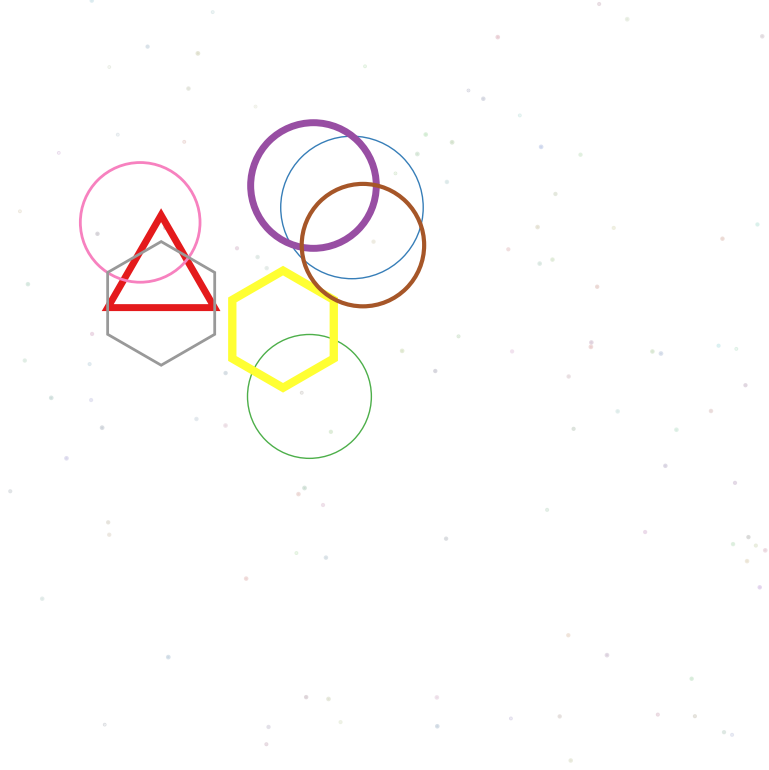[{"shape": "triangle", "thickness": 2.5, "radius": 0.4, "center": [0.209, 0.641]}, {"shape": "circle", "thickness": 0.5, "radius": 0.46, "center": [0.457, 0.731]}, {"shape": "circle", "thickness": 0.5, "radius": 0.4, "center": [0.402, 0.485]}, {"shape": "circle", "thickness": 2.5, "radius": 0.41, "center": [0.407, 0.759]}, {"shape": "hexagon", "thickness": 3, "radius": 0.38, "center": [0.368, 0.572]}, {"shape": "circle", "thickness": 1.5, "radius": 0.4, "center": [0.471, 0.682]}, {"shape": "circle", "thickness": 1, "radius": 0.39, "center": [0.182, 0.711]}, {"shape": "hexagon", "thickness": 1, "radius": 0.4, "center": [0.209, 0.606]}]